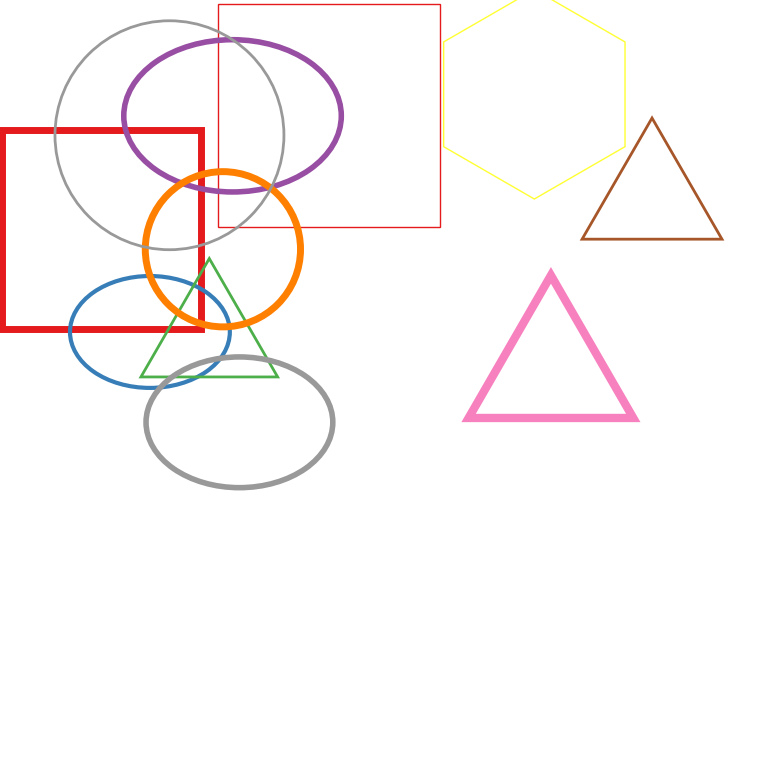[{"shape": "square", "thickness": 0.5, "radius": 0.72, "center": [0.427, 0.85]}, {"shape": "square", "thickness": 2.5, "radius": 0.65, "center": [0.131, 0.702]}, {"shape": "oval", "thickness": 1.5, "radius": 0.52, "center": [0.195, 0.569]}, {"shape": "triangle", "thickness": 1, "radius": 0.51, "center": [0.272, 0.562]}, {"shape": "oval", "thickness": 2, "radius": 0.71, "center": [0.302, 0.85]}, {"shape": "circle", "thickness": 2.5, "radius": 0.5, "center": [0.289, 0.676]}, {"shape": "hexagon", "thickness": 0.5, "radius": 0.68, "center": [0.694, 0.878]}, {"shape": "triangle", "thickness": 1, "radius": 0.52, "center": [0.847, 0.742]}, {"shape": "triangle", "thickness": 3, "radius": 0.62, "center": [0.715, 0.519]}, {"shape": "oval", "thickness": 2, "radius": 0.61, "center": [0.311, 0.452]}, {"shape": "circle", "thickness": 1, "radius": 0.74, "center": [0.22, 0.824]}]